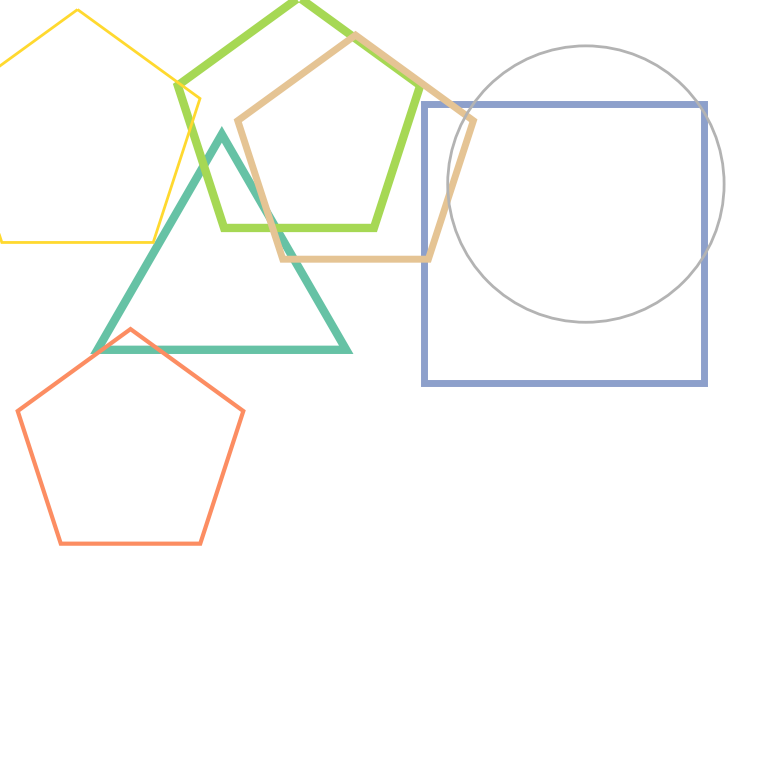[{"shape": "triangle", "thickness": 3, "radius": 0.93, "center": [0.288, 0.639]}, {"shape": "pentagon", "thickness": 1.5, "radius": 0.77, "center": [0.17, 0.419]}, {"shape": "square", "thickness": 2.5, "radius": 0.91, "center": [0.733, 0.684]}, {"shape": "pentagon", "thickness": 3, "radius": 0.83, "center": [0.388, 0.838]}, {"shape": "pentagon", "thickness": 1, "radius": 0.84, "center": [0.101, 0.82]}, {"shape": "pentagon", "thickness": 2.5, "radius": 0.8, "center": [0.462, 0.794]}, {"shape": "circle", "thickness": 1, "radius": 0.9, "center": [0.761, 0.761]}]